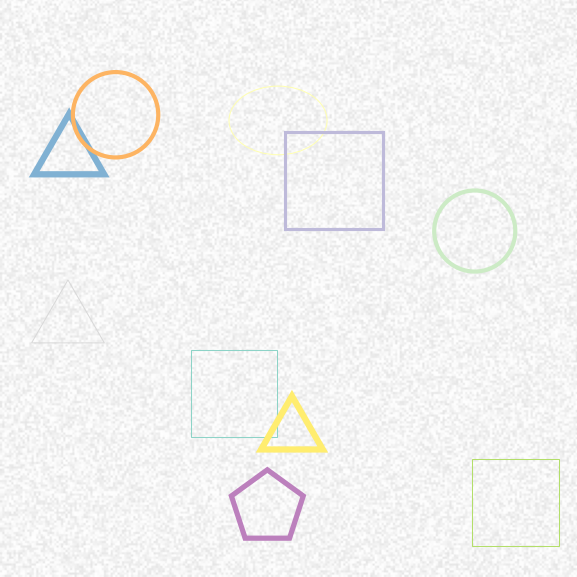[{"shape": "square", "thickness": 0.5, "radius": 0.37, "center": [0.405, 0.318]}, {"shape": "oval", "thickness": 0.5, "radius": 0.42, "center": [0.481, 0.791]}, {"shape": "square", "thickness": 1.5, "radius": 0.42, "center": [0.578, 0.687]}, {"shape": "triangle", "thickness": 3, "radius": 0.35, "center": [0.12, 0.732]}, {"shape": "circle", "thickness": 2, "radius": 0.37, "center": [0.2, 0.8]}, {"shape": "square", "thickness": 0.5, "radius": 0.38, "center": [0.892, 0.129]}, {"shape": "triangle", "thickness": 0.5, "radius": 0.36, "center": [0.118, 0.442]}, {"shape": "pentagon", "thickness": 2.5, "radius": 0.33, "center": [0.463, 0.12]}, {"shape": "circle", "thickness": 2, "radius": 0.35, "center": [0.822, 0.599]}, {"shape": "triangle", "thickness": 3, "radius": 0.31, "center": [0.506, 0.252]}]